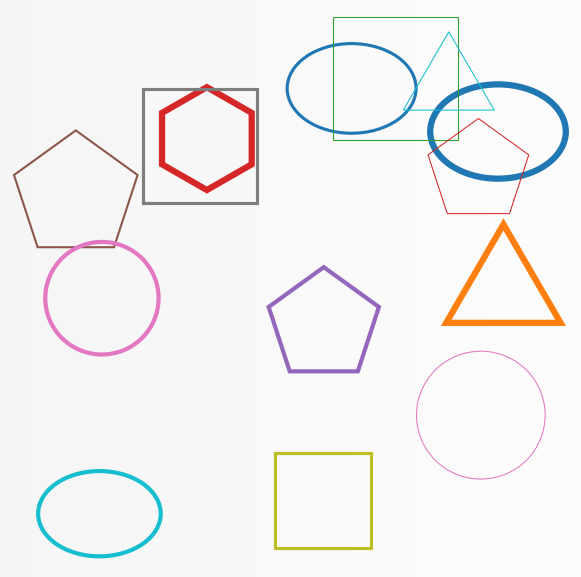[{"shape": "oval", "thickness": 1.5, "radius": 0.55, "center": [0.605, 0.846]}, {"shape": "oval", "thickness": 3, "radius": 0.58, "center": [0.857, 0.771]}, {"shape": "triangle", "thickness": 3, "radius": 0.57, "center": [0.866, 0.497]}, {"shape": "square", "thickness": 0.5, "radius": 0.54, "center": [0.681, 0.863]}, {"shape": "pentagon", "thickness": 0.5, "radius": 0.46, "center": [0.823, 0.703]}, {"shape": "hexagon", "thickness": 3, "radius": 0.45, "center": [0.356, 0.759]}, {"shape": "pentagon", "thickness": 2, "radius": 0.5, "center": [0.557, 0.437]}, {"shape": "pentagon", "thickness": 1, "radius": 0.56, "center": [0.13, 0.661]}, {"shape": "circle", "thickness": 2, "radius": 0.49, "center": [0.175, 0.483]}, {"shape": "circle", "thickness": 0.5, "radius": 0.55, "center": [0.827, 0.28]}, {"shape": "square", "thickness": 1.5, "radius": 0.49, "center": [0.344, 0.746]}, {"shape": "square", "thickness": 1.5, "radius": 0.41, "center": [0.556, 0.132]}, {"shape": "oval", "thickness": 2, "radius": 0.53, "center": [0.171, 0.11]}, {"shape": "triangle", "thickness": 0.5, "radius": 0.45, "center": [0.772, 0.854]}]